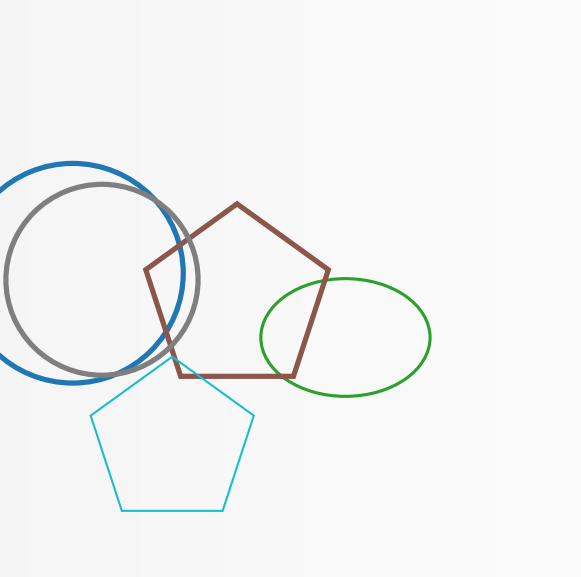[{"shape": "circle", "thickness": 2.5, "radius": 0.95, "center": [0.125, 0.526]}, {"shape": "oval", "thickness": 1.5, "radius": 0.73, "center": [0.594, 0.415]}, {"shape": "pentagon", "thickness": 2.5, "radius": 0.83, "center": [0.408, 0.481]}, {"shape": "circle", "thickness": 2.5, "radius": 0.83, "center": [0.175, 0.515]}, {"shape": "pentagon", "thickness": 1, "radius": 0.74, "center": [0.296, 0.234]}]